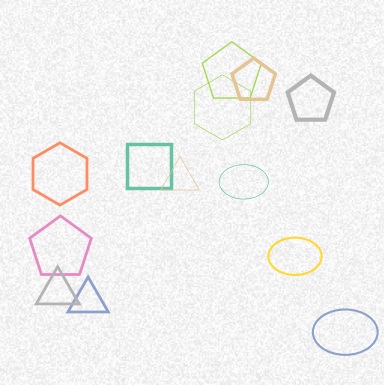[{"shape": "oval", "thickness": 0.5, "radius": 0.32, "center": [0.633, 0.528]}, {"shape": "square", "thickness": 2.5, "radius": 0.29, "center": [0.387, 0.569]}, {"shape": "hexagon", "thickness": 2, "radius": 0.4, "center": [0.156, 0.548]}, {"shape": "oval", "thickness": 1.5, "radius": 0.42, "center": [0.897, 0.137]}, {"shape": "triangle", "thickness": 2, "radius": 0.3, "center": [0.229, 0.22]}, {"shape": "pentagon", "thickness": 2, "radius": 0.42, "center": [0.157, 0.355]}, {"shape": "pentagon", "thickness": 1, "radius": 0.4, "center": [0.602, 0.811]}, {"shape": "hexagon", "thickness": 0.5, "radius": 0.42, "center": [0.578, 0.721]}, {"shape": "oval", "thickness": 1.5, "radius": 0.35, "center": [0.766, 0.334]}, {"shape": "triangle", "thickness": 0.5, "radius": 0.29, "center": [0.468, 0.535]}, {"shape": "pentagon", "thickness": 2.5, "radius": 0.3, "center": [0.659, 0.79]}, {"shape": "pentagon", "thickness": 3, "radius": 0.32, "center": [0.807, 0.74]}, {"shape": "triangle", "thickness": 2, "radius": 0.32, "center": [0.15, 0.243]}]